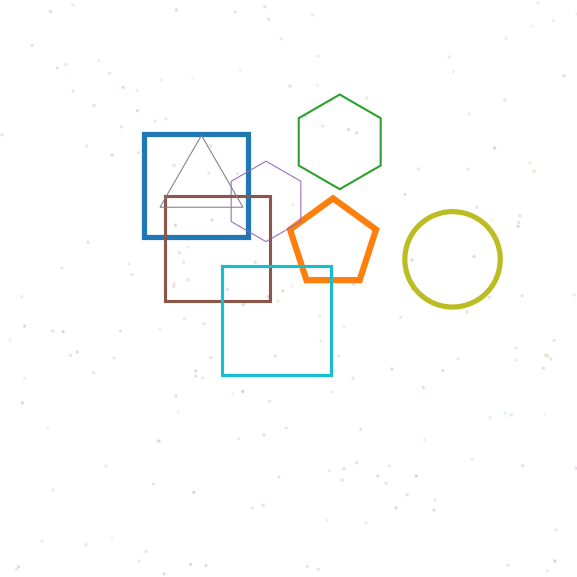[{"shape": "square", "thickness": 2.5, "radius": 0.45, "center": [0.339, 0.678]}, {"shape": "pentagon", "thickness": 3, "radius": 0.39, "center": [0.577, 0.577]}, {"shape": "hexagon", "thickness": 1, "radius": 0.41, "center": [0.588, 0.753]}, {"shape": "hexagon", "thickness": 0.5, "radius": 0.35, "center": [0.461, 0.65]}, {"shape": "square", "thickness": 1.5, "radius": 0.46, "center": [0.377, 0.569]}, {"shape": "triangle", "thickness": 0.5, "radius": 0.41, "center": [0.349, 0.682]}, {"shape": "circle", "thickness": 2.5, "radius": 0.41, "center": [0.784, 0.55]}, {"shape": "square", "thickness": 1.5, "radius": 0.47, "center": [0.479, 0.444]}]